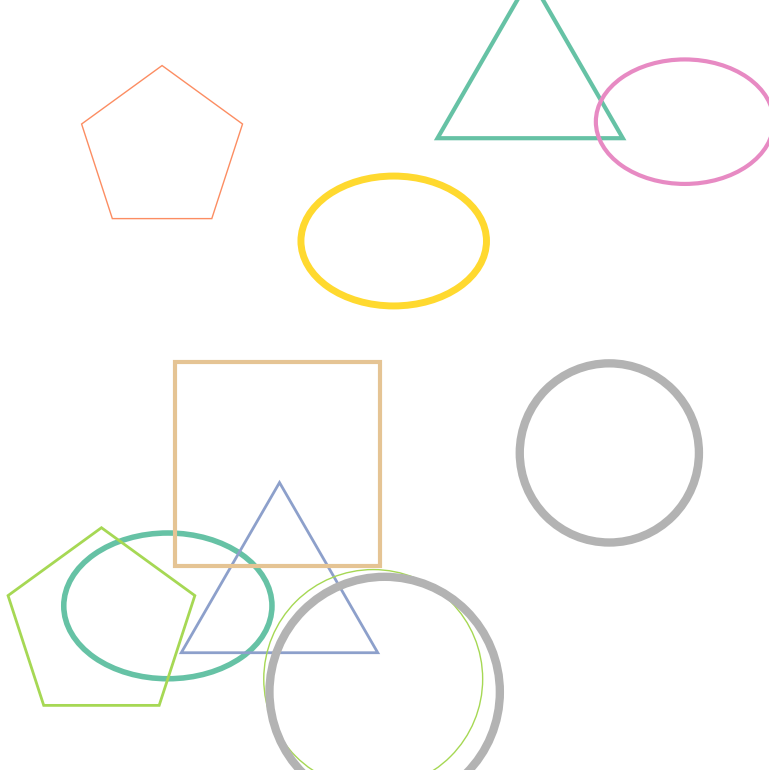[{"shape": "triangle", "thickness": 1.5, "radius": 0.69, "center": [0.689, 0.89]}, {"shape": "oval", "thickness": 2, "radius": 0.68, "center": [0.218, 0.213]}, {"shape": "pentagon", "thickness": 0.5, "radius": 0.55, "center": [0.21, 0.805]}, {"shape": "triangle", "thickness": 1, "radius": 0.74, "center": [0.363, 0.226]}, {"shape": "oval", "thickness": 1.5, "radius": 0.58, "center": [0.889, 0.842]}, {"shape": "pentagon", "thickness": 1, "radius": 0.64, "center": [0.132, 0.187]}, {"shape": "circle", "thickness": 0.5, "radius": 0.71, "center": [0.485, 0.118]}, {"shape": "oval", "thickness": 2.5, "radius": 0.6, "center": [0.511, 0.687]}, {"shape": "square", "thickness": 1.5, "radius": 0.66, "center": [0.36, 0.398]}, {"shape": "circle", "thickness": 3, "radius": 0.75, "center": [0.5, 0.101]}, {"shape": "circle", "thickness": 3, "radius": 0.58, "center": [0.791, 0.412]}]